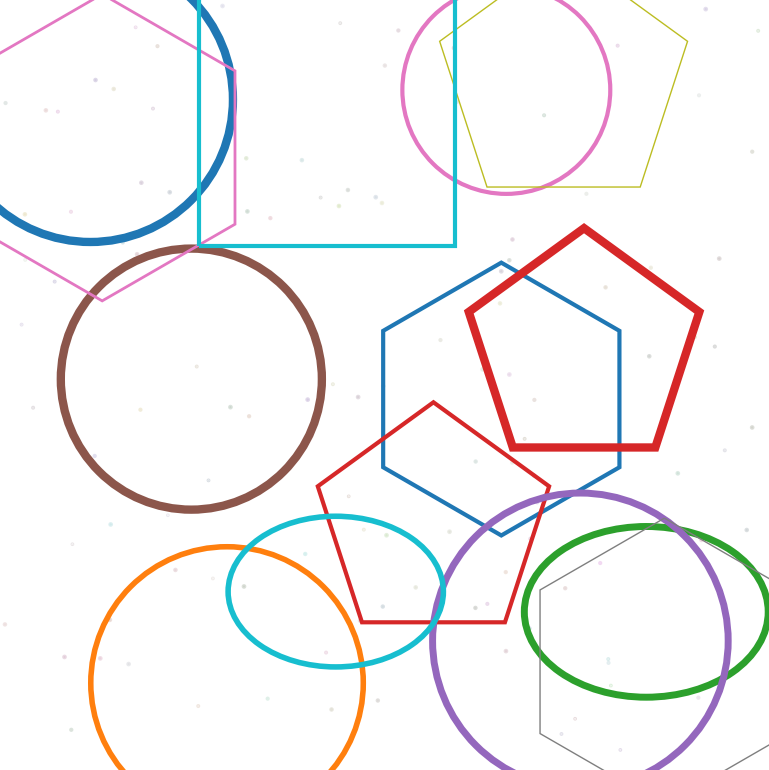[{"shape": "hexagon", "thickness": 1.5, "radius": 0.89, "center": [0.651, 0.482]}, {"shape": "circle", "thickness": 3, "radius": 0.93, "center": [0.117, 0.871]}, {"shape": "circle", "thickness": 2, "radius": 0.88, "center": [0.295, 0.113]}, {"shape": "oval", "thickness": 2.5, "radius": 0.79, "center": [0.839, 0.205]}, {"shape": "pentagon", "thickness": 1.5, "radius": 0.79, "center": [0.563, 0.32]}, {"shape": "pentagon", "thickness": 3, "radius": 0.79, "center": [0.759, 0.546]}, {"shape": "circle", "thickness": 2.5, "radius": 0.96, "center": [0.754, 0.168]}, {"shape": "circle", "thickness": 3, "radius": 0.85, "center": [0.249, 0.508]}, {"shape": "hexagon", "thickness": 1, "radius": 1.0, "center": [0.133, 0.808]}, {"shape": "circle", "thickness": 1.5, "radius": 0.68, "center": [0.658, 0.883]}, {"shape": "hexagon", "thickness": 0.5, "radius": 0.93, "center": [0.863, 0.141]}, {"shape": "pentagon", "thickness": 0.5, "radius": 0.85, "center": [0.732, 0.894]}, {"shape": "square", "thickness": 1.5, "radius": 0.83, "center": [0.425, 0.847]}, {"shape": "oval", "thickness": 2, "radius": 0.7, "center": [0.436, 0.232]}]